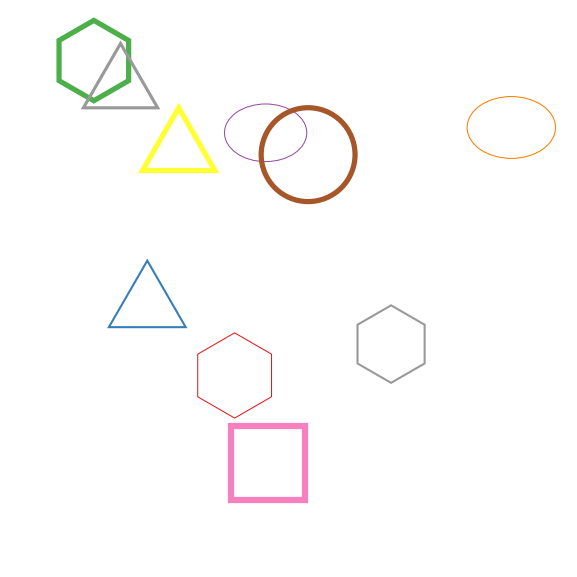[{"shape": "hexagon", "thickness": 0.5, "radius": 0.37, "center": [0.406, 0.349]}, {"shape": "triangle", "thickness": 1, "radius": 0.38, "center": [0.255, 0.471]}, {"shape": "hexagon", "thickness": 2.5, "radius": 0.35, "center": [0.162, 0.894]}, {"shape": "oval", "thickness": 0.5, "radius": 0.36, "center": [0.46, 0.769]}, {"shape": "oval", "thickness": 0.5, "radius": 0.38, "center": [0.885, 0.778]}, {"shape": "triangle", "thickness": 2.5, "radius": 0.36, "center": [0.309, 0.74]}, {"shape": "circle", "thickness": 2.5, "radius": 0.41, "center": [0.534, 0.731]}, {"shape": "square", "thickness": 3, "radius": 0.32, "center": [0.464, 0.197]}, {"shape": "hexagon", "thickness": 1, "radius": 0.34, "center": [0.677, 0.403]}, {"shape": "triangle", "thickness": 1.5, "radius": 0.37, "center": [0.209, 0.85]}]